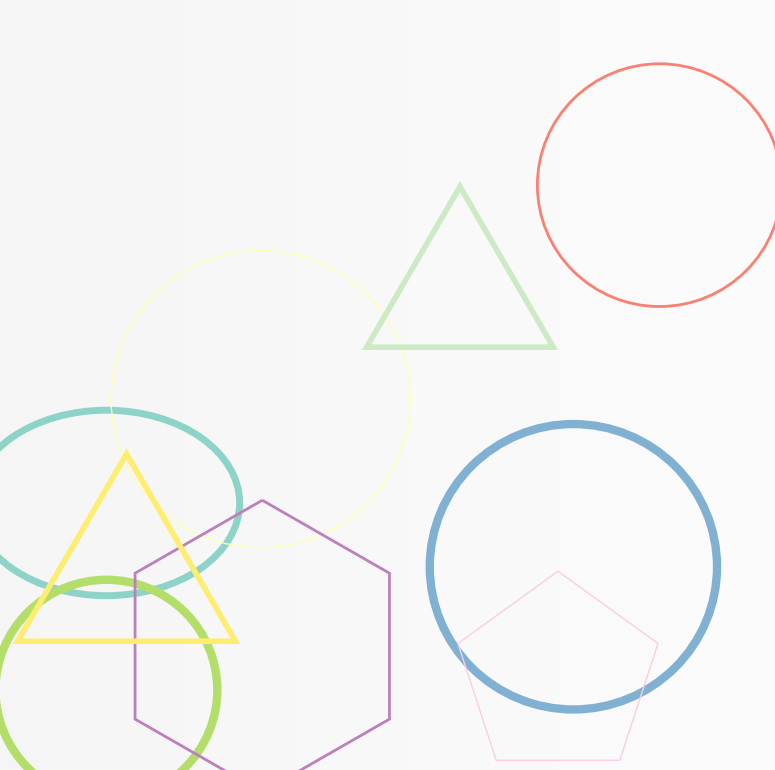[{"shape": "oval", "thickness": 2.5, "radius": 0.86, "center": [0.137, 0.347]}, {"shape": "circle", "thickness": 0.5, "radius": 0.97, "center": [0.336, 0.482]}, {"shape": "circle", "thickness": 1, "radius": 0.79, "center": [0.851, 0.76]}, {"shape": "circle", "thickness": 3, "radius": 0.93, "center": [0.74, 0.264]}, {"shape": "circle", "thickness": 3, "radius": 0.72, "center": [0.137, 0.104]}, {"shape": "pentagon", "thickness": 0.5, "radius": 0.68, "center": [0.72, 0.122]}, {"shape": "hexagon", "thickness": 1, "radius": 0.95, "center": [0.338, 0.161]}, {"shape": "triangle", "thickness": 2, "radius": 0.7, "center": [0.593, 0.619]}, {"shape": "triangle", "thickness": 2, "radius": 0.81, "center": [0.163, 0.248]}]